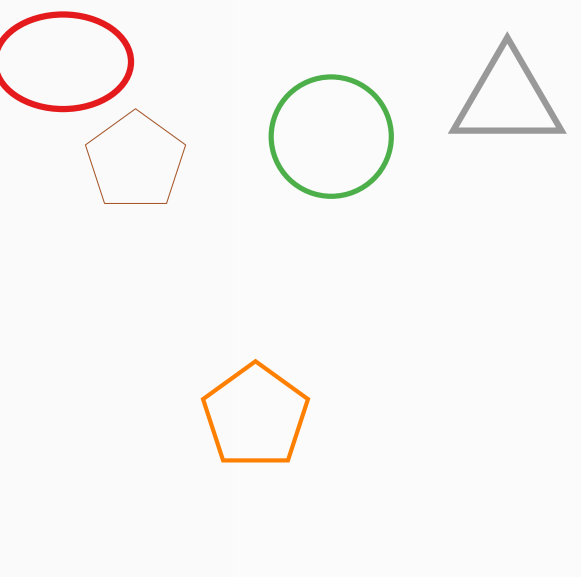[{"shape": "oval", "thickness": 3, "radius": 0.58, "center": [0.108, 0.892]}, {"shape": "circle", "thickness": 2.5, "radius": 0.52, "center": [0.57, 0.763]}, {"shape": "pentagon", "thickness": 2, "radius": 0.47, "center": [0.44, 0.279]}, {"shape": "pentagon", "thickness": 0.5, "radius": 0.45, "center": [0.233, 0.72]}, {"shape": "triangle", "thickness": 3, "radius": 0.54, "center": [0.873, 0.827]}]